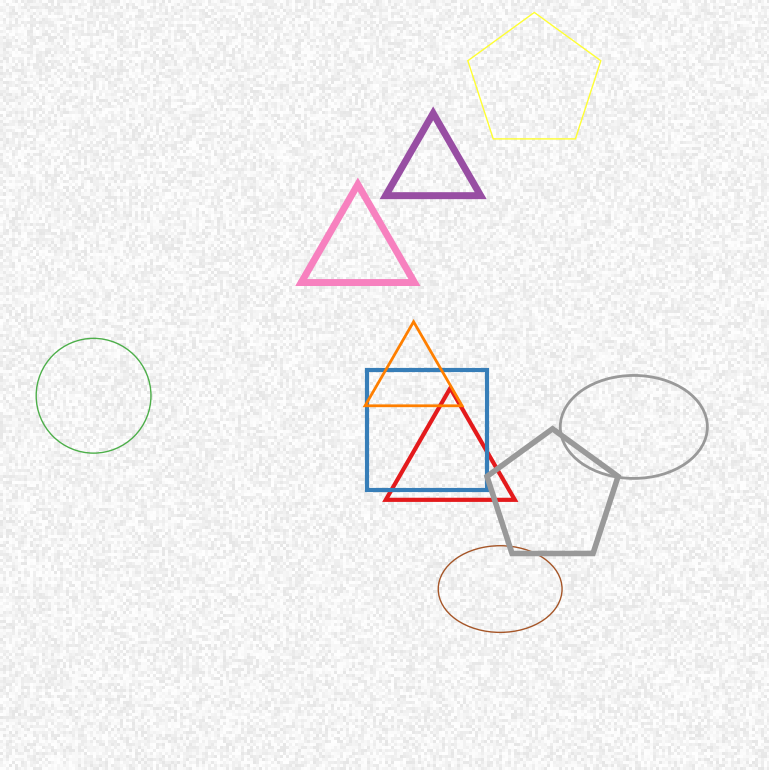[{"shape": "triangle", "thickness": 1.5, "radius": 0.48, "center": [0.585, 0.399]}, {"shape": "square", "thickness": 1.5, "radius": 0.39, "center": [0.554, 0.442]}, {"shape": "circle", "thickness": 0.5, "radius": 0.37, "center": [0.122, 0.486]}, {"shape": "triangle", "thickness": 2.5, "radius": 0.36, "center": [0.563, 0.782]}, {"shape": "triangle", "thickness": 1, "radius": 0.36, "center": [0.537, 0.509]}, {"shape": "pentagon", "thickness": 0.5, "radius": 0.45, "center": [0.694, 0.893]}, {"shape": "oval", "thickness": 0.5, "radius": 0.4, "center": [0.65, 0.235]}, {"shape": "triangle", "thickness": 2.5, "radius": 0.42, "center": [0.465, 0.676]}, {"shape": "pentagon", "thickness": 2, "radius": 0.45, "center": [0.718, 0.354]}, {"shape": "oval", "thickness": 1, "radius": 0.48, "center": [0.823, 0.446]}]